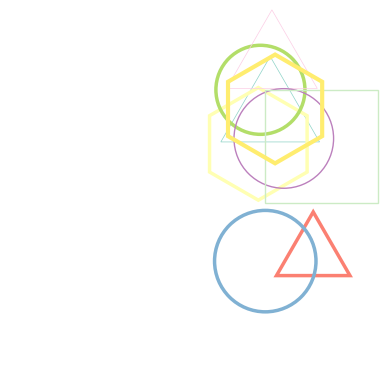[{"shape": "triangle", "thickness": 0.5, "radius": 0.74, "center": [0.702, 0.705]}, {"shape": "hexagon", "thickness": 2.5, "radius": 0.73, "center": [0.671, 0.626]}, {"shape": "triangle", "thickness": 2.5, "radius": 0.55, "center": [0.814, 0.339]}, {"shape": "circle", "thickness": 2.5, "radius": 0.66, "center": [0.689, 0.322]}, {"shape": "circle", "thickness": 2.5, "radius": 0.58, "center": [0.676, 0.767]}, {"shape": "triangle", "thickness": 0.5, "radius": 0.68, "center": [0.706, 0.838]}, {"shape": "circle", "thickness": 1, "radius": 0.65, "center": [0.737, 0.64]}, {"shape": "square", "thickness": 1, "radius": 0.73, "center": [0.835, 0.62]}, {"shape": "hexagon", "thickness": 3, "radius": 0.71, "center": [0.715, 0.717]}]